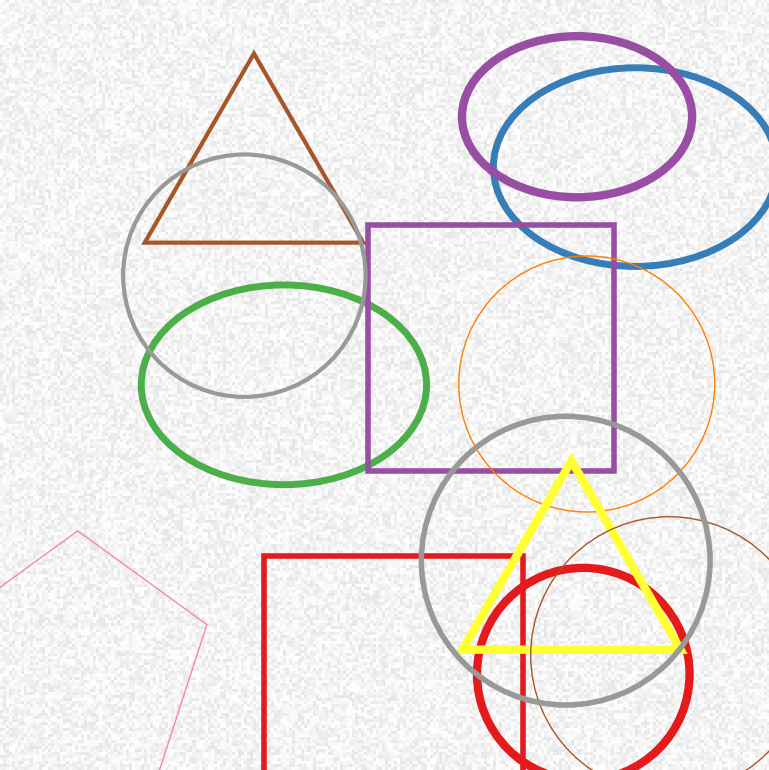[{"shape": "square", "thickness": 2, "radius": 0.84, "center": [0.511, 0.11]}, {"shape": "circle", "thickness": 3, "radius": 0.69, "center": [0.757, 0.125]}, {"shape": "oval", "thickness": 2.5, "radius": 0.92, "center": [0.825, 0.783]}, {"shape": "oval", "thickness": 2.5, "radius": 0.93, "center": [0.369, 0.5]}, {"shape": "square", "thickness": 2, "radius": 0.8, "center": [0.638, 0.548]}, {"shape": "oval", "thickness": 3, "radius": 0.75, "center": [0.749, 0.848]}, {"shape": "circle", "thickness": 0.5, "radius": 0.83, "center": [0.762, 0.501]}, {"shape": "triangle", "thickness": 3, "radius": 0.82, "center": [0.742, 0.238]}, {"shape": "circle", "thickness": 0.5, "radius": 0.9, "center": [0.869, 0.149]}, {"shape": "triangle", "thickness": 1.5, "radius": 0.82, "center": [0.33, 0.767]}, {"shape": "pentagon", "thickness": 0.5, "radius": 0.88, "center": [0.101, 0.134]}, {"shape": "circle", "thickness": 1.5, "radius": 0.79, "center": [0.317, 0.642]}, {"shape": "circle", "thickness": 2, "radius": 0.94, "center": [0.735, 0.272]}]